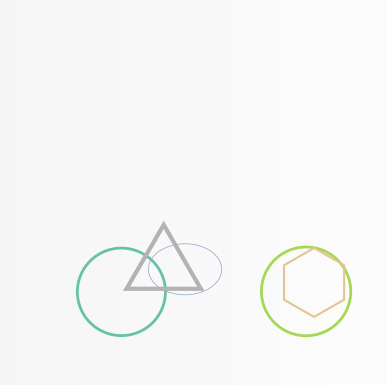[{"shape": "circle", "thickness": 2, "radius": 0.57, "center": [0.313, 0.242]}, {"shape": "oval", "thickness": 0.5, "radius": 0.47, "center": [0.478, 0.301]}, {"shape": "circle", "thickness": 2, "radius": 0.58, "center": [0.79, 0.243]}, {"shape": "hexagon", "thickness": 1.5, "radius": 0.45, "center": [0.81, 0.266]}, {"shape": "triangle", "thickness": 3, "radius": 0.55, "center": [0.422, 0.305]}]